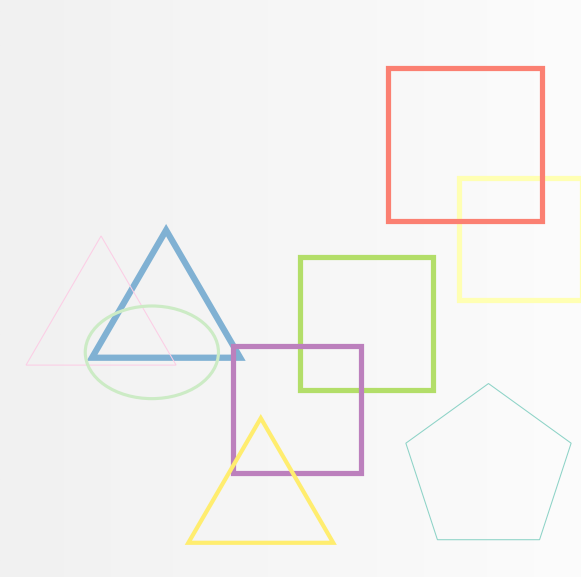[{"shape": "pentagon", "thickness": 0.5, "radius": 0.75, "center": [0.84, 0.186]}, {"shape": "square", "thickness": 2.5, "radius": 0.53, "center": [0.895, 0.586]}, {"shape": "square", "thickness": 2.5, "radius": 0.66, "center": [0.799, 0.75]}, {"shape": "triangle", "thickness": 3, "radius": 0.74, "center": [0.286, 0.453]}, {"shape": "square", "thickness": 2.5, "radius": 0.57, "center": [0.63, 0.439]}, {"shape": "triangle", "thickness": 0.5, "radius": 0.75, "center": [0.174, 0.441]}, {"shape": "square", "thickness": 2.5, "radius": 0.55, "center": [0.511, 0.29]}, {"shape": "oval", "thickness": 1.5, "radius": 0.57, "center": [0.261, 0.389]}, {"shape": "triangle", "thickness": 2, "radius": 0.72, "center": [0.449, 0.131]}]